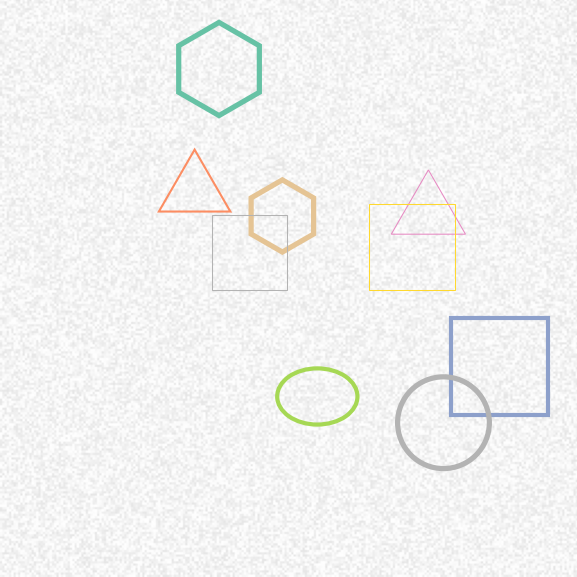[{"shape": "hexagon", "thickness": 2.5, "radius": 0.4, "center": [0.379, 0.88]}, {"shape": "triangle", "thickness": 1, "radius": 0.36, "center": [0.337, 0.669]}, {"shape": "square", "thickness": 2, "radius": 0.42, "center": [0.864, 0.364]}, {"shape": "triangle", "thickness": 0.5, "radius": 0.37, "center": [0.742, 0.631]}, {"shape": "oval", "thickness": 2, "radius": 0.35, "center": [0.549, 0.313]}, {"shape": "square", "thickness": 0.5, "radius": 0.37, "center": [0.713, 0.572]}, {"shape": "hexagon", "thickness": 2.5, "radius": 0.31, "center": [0.489, 0.625]}, {"shape": "circle", "thickness": 2.5, "radius": 0.4, "center": [0.768, 0.267]}, {"shape": "square", "thickness": 0.5, "radius": 0.32, "center": [0.433, 0.561]}]